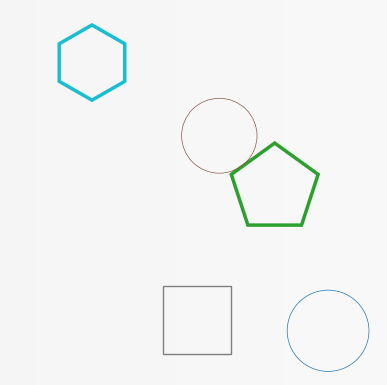[{"shape": "circle", "thickness": 0.5, "radius": 0.53, "center": [0.847, 0.141]}, {"shape": "pentagon", "thickness": 2.5, "radius": 0.59, "center": [0.709, 0.511]}, {"shape": "circle", "thickness": 0.5, "radius": 0.49, "center": [0.566, 0.647]}, {"shape": "square", "thickness": 1, "radius": 0.44, "center": [0.508, 0.169]}, {"shape": "hexagon", "thickness": 2.5, "radius": 0.49, "center": [0.237, 0.837]}]